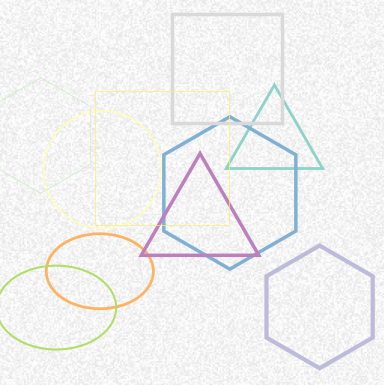[{"shape": "triangle", "thickness": 2, "radius": 0.72, "center": [0.713, 0.635]}, {"shape": "circle", "thickness": 1, "radius": 0.76, "center": [0.266, 0.559]}, {"shape": "hexagon", "thickness": 3, "radius": 0.8, "center": [0.83, 0.203]}, {"shape": "hexagon", "thickness": 2.5, "radius": 0.99, "center": [0.597, 0.499]}, {"shape": "oval", "thickness": 2, "radius": 0.7, "center": [0.259, 0.295]}, {"shape": "oval", "thickness": 1.5, "radius": 0.78, "center": [0.146, 0.201]}, {"shape": "square", "thickness": 2.5, "radius": 0.71, "center": [0.59, 0.821]}, {"shape": "triangle", "thickness": 2.5, "radius": 0.88, "center": [0.52, 0.425]}, {"shape": "hexagon", "thickness": 0.5, "radius": 0.75, "center": [0.106, 0.648]}, {"shape": "square", "thickness": 0.5, "radius": 0.87, "center": [0.42, 0.59]}]